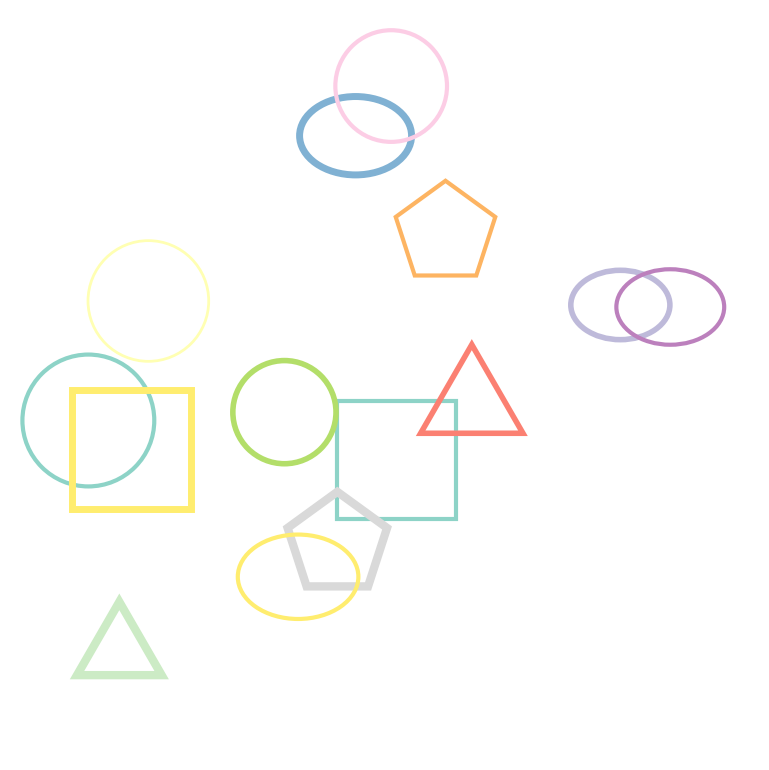[{"shape": "square", "thickness": 1.5, "radius": 0.39, "center": [0.515, 0.403]}, {"shape": "circle", "thickness": 1.5, "radius": 0.43, "center": [0.115, 0.454]}, {"shape": "circle", "thickness": 1, "radius": 0.39, "center": [0.193, 0.609]}, {"shape": "oval", "thickness": 2, "radius": 0.32, "center": [0.806, 0.604]}, {"shape": "triangle", "thickness": 2, "radius": 0.38, "center": [0.613, 0.476]}, {"shape": "oval", "thickness": 2.5, "radius": 0.36, "center": [0.462, 0.824]}, {"shape": "pentagon", "thickness": 1.5, "radius": 0.34, "center": [0.579, 0.697]}, {"shape": "circle", "thickness": 2, "radius": 0.33, "center": [0.369, 0.465]}, {"shape": "circle", "thickness": 1.5, "radius": 0.36, "center": [0.508, 0.888]}, {"shape": "pentagon", "thickness": 3, "radius": 0.34, "center": [0.438, 0.293]}, {"shape": "oval", "thickness": 1.5, "radius": 0.35, "center": [0.87, 0.601]}, {"shape": "triangle", "thickness": 3, "radius": 0.32, "center": [0.155, 0.155]}, {"shape": "oval", "thickness": 1.5, "radius": 0.39, "center": [0.387, 0.251]}, {"shape": "square", "thickness": 2.5, "radius": 0.39, "center": [0.171, 0.416]}]